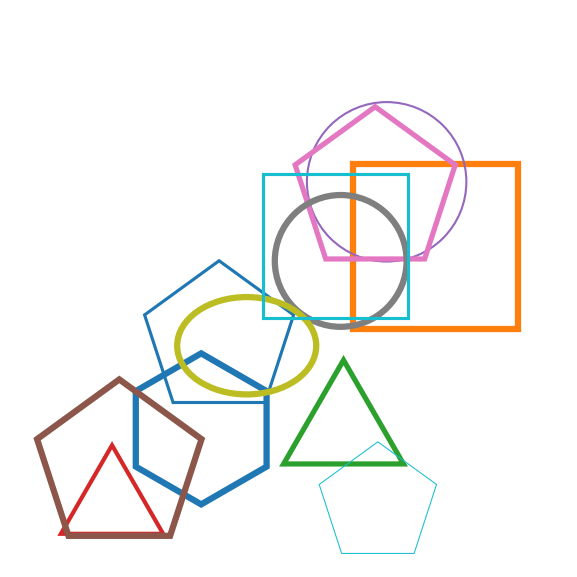[{"shape": "pentagon", "thickness": 1.5, "radius": 0.68, "center": [0.379, 0.412]}, {"shape": "hexagon", "thickness": 3, "radius": 0.65, "center": [0.348, 0.257]}, {"shape": "square", "thickness": 3, "radius": 0.71, "center": [0.754, 0.572]}, {"shape": "triangle", "thickness": 2.5, "radius": 0.6, "center": [0.595, 0.256]}, {"shape": "triangle", "thickness": 2, "radius": 0.51, "center": [0.194, 0.126]}, {"shape": "circle", "thickness": 1, "radius": 0.69, "center": [0.669, 0.684]}, {"shape": "pentagon", "thickness": 3, "radius": 0.75, "center": [0.207, 0.192]}, {"shape": "pentagon", "thickness": 2.5, "radius": 0.73, "center": [0.65, 0.669]}, {"shape": "circle", "thickness": 3, "radius": 0.57, "center": [0.59, 0.547]}, {"shape": "oval", "thickness": 3, "radius": 0.6, "center": [0.427, 0.4]}, {"shape": "square", "thickness": 1.5, "radius": 0.62, "center": [0.581, 0.573]}, {"shape": "pentagon", "thickness": 0.5, "radius": 0.53, "center": [0.654, 0.127]}]